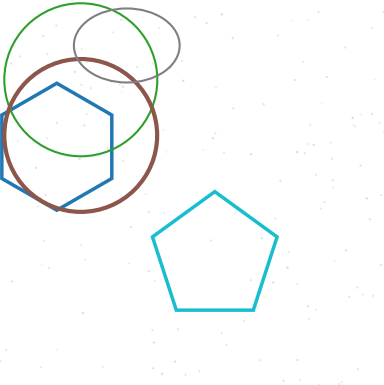[{"shape": "hexagon", "thickness": 2.5, "radius": 0.82, "center": [0.148, 0.619]}, {"shape": "circle", "thickness": 1.5, "radius": 0.99, "center": [0.21, 0.793]}, {"shape": "circle", "thickness": 3, "radius": 0.99, "center": [0.21, 0.648]}, {"shape": "oval", "thickness": 1.5, "radius": 0.69, "center": [0.329, 0.882]}, {"shape": "pentagon", "thickness": 2.5, "radius": 0.85, "center": [0.558, 0.332]}]